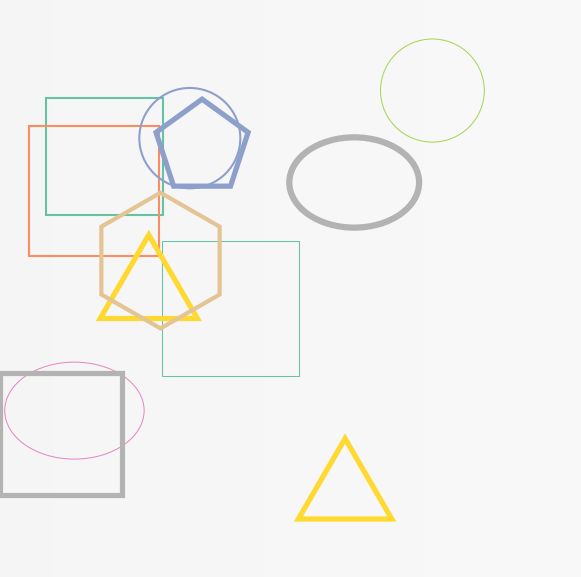[{"shape": "square", "thickness": 1, "radius": 0.5, "center": [0.179, 0.728]}, {"shape": "square", "thickness": 0.5, "radius": 0.59, "center": [0.396, 0.465]}, {"shape": "square", "thickness": 1, "radius": 0.56, "center": [0.162, 0.669]}, {"shape": "pentagon", "thickness": 2.5, "radius": 0.42, "center": [0.348, 0.744]}, {"shape": "circle", "thickness": 1, "radius": 0.43, "center": [0.327, 0.76]}, {"shape": "oval", "thickness": 0.5, "radius": 0.6, "center": [0.128, 0.288]}, {"shape": "circle", "thickness": 0.5, "radius": 0.45, "center": [0.744, 0.842]}, {"shape": "triangle", "thickness": 2.5, "radius": 0.48, "center": [0.256, 0.496]}, {"shape": "triangle", "thickness": 2.5, "radius": 0.46, "center": [0.594, 0.147]}, {"shape": "hexagon", "thickness": 2, "radius": 0.59, "center": [0.276, 0.548]}, {"shape": "oval", "thickness": 3, "radius": 0.56, "center": [0.609, 0.683]}, {"shape": "square", "thickness": 2.5, "radius": 0.53, "center": [0.105, 0.248]}]